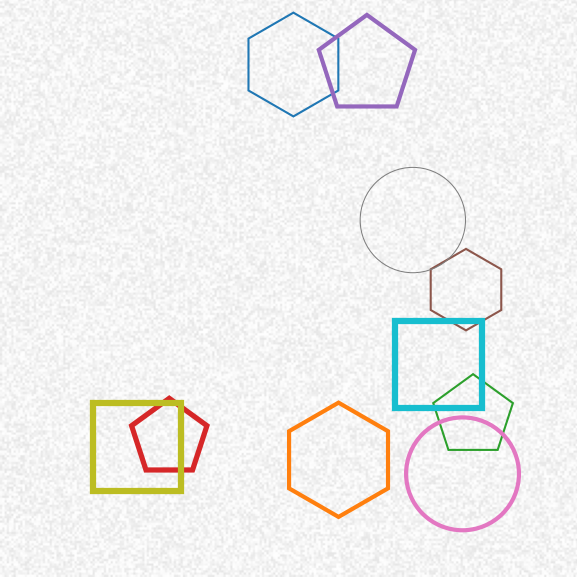[{"shape": "hexagon", "thickness": 1, "radius": 0.45, "center": [0.508, 0.887]}, {"shape": "hexagon", "thickness": 2, "radius": 0.49, "center": [0.586, 0.203]}, {"shape": "pentagon", "thickness": 1, "radius": 0.36, "center": [0.819, 0.279]}, {"shape": "pentagon", "thickness": 2.5, "radius": 0.34, "center": [0.293, 0.241]}, {"shape": "pentagon", "thickness": 2, "radius": 0.44, "center": [0.635, 0.886]}, {"shape": "hexagon", "thickness": 1, "radius": 0.35, "center": [0.807, 0.498]}, {"shape": "circle", "thickness": 2, "radius": 0.49, "center": [0.801, 0.179]}, {"shape": "circle", "thickness": 0.5, "radius": 0.46, "center": [0.715, 0.618]}, {"shape": "square", "thickness": 3, "radius": 0.38, "center": [0.238, 0.225]}, {"shape": "square", "thickness": 3, "radius": 0.38, "center": [0.759, 0.368]}]